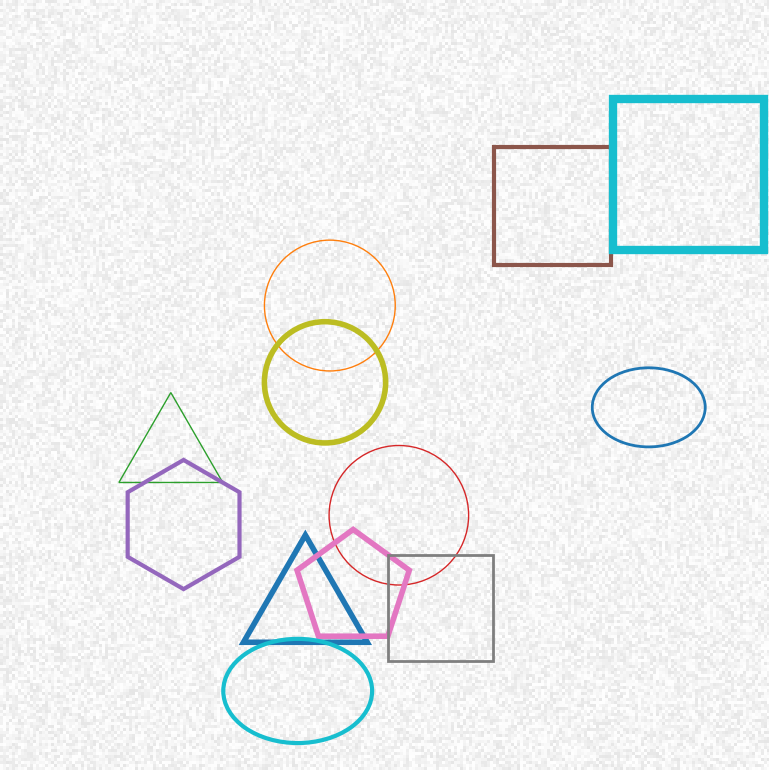[{"shape": "triangle", "thickness": 2, "radius": 0.46, "center": [0.397, 0.212]}, {"shape": "oval", "thickness": 1, "radius": 0.37, "center": [0.843, 0.471]}, {"shape": "circle", "thickness": 0.5, "radius": 0.42, "center": [0.428, 0.603]}, {"shape": "triangle", "thickness": 0.5, "radius": 0.39, "center": [0.222, 0.412]}, {"shape": "circle", "thickness": 0.5, "radius": 0.45, "center": [0.518, 0.331]}, {"shape": "hexagon", "thickness": 1.5, "radius": 0.42, "center": [0.238, 0.319]}, {"shape": "square", "thickness": 1.5, "radius": 0.38, "center": [0.718, 0.732]}, {"shape": "pentagon", "thickness": 2, "radius": 0.38, "center": [0.459, 0.236]}, {"shape": "square", "thickness": 1, "radius": 0.34, "center": [0.572, 0.21]}, {"shape": "circle", "thickness": 2, "radius": 0.39, "center": [0.422, 0.503]}, {"shape": "square", "thickness": 3, "radius": 0.49, "center": [0.894, 0.773]}, {"shape": "oval", "thickness": 1.5, "radius": 0.48, "center": [0.387, 0.103]}]